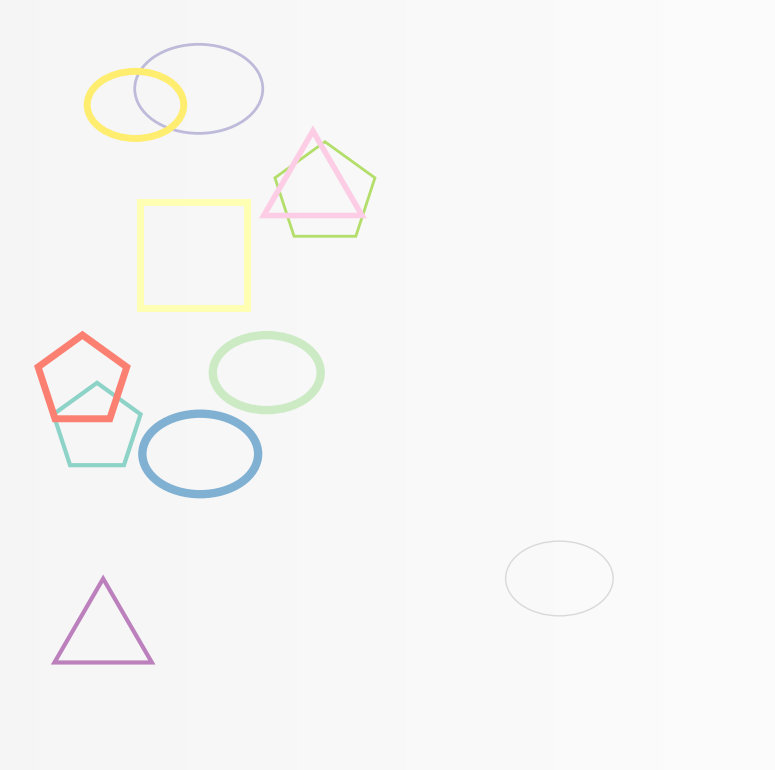[{"shape": "pentagon", "thickness": 1.5, "radius": 0.3, "center": [0.125, 0.444]}, {"shape": "square", "thickness": 2.5, "radius": 0.34, "center": [0.249, 0.669]}, {"shape": "oval", "thickness": 1, "radius": 0.41, "center": [0.256, 0.885]}, {"shape": "pentagon", "thickness": 2.5, "radius": 0.3, "center": [0.106, 0.505]}, {"shape": "oval", "thickness": 3, "radius": 0.37, "center": [0.258, 0.41]}, {"shape": "pentagon", "thickness": 1, "radius": 0.34, "center": [0.419, 0.748]}, {"shape": "triangle", "thickness": 2, "radius": 0.37, "center": [0.404, 0.757]}, {"shape": "oval", "thickness": 0.5, "radius": 0.35, "center": [0.722, 0.249]}, {"shape": "triangle", "thickness": 1.5, "radius": 0.36, "center": [0.133, 0.176]}, {"shape": "oval", "thickness": 3, "radius": 0.35, "center": [0.344, 0.516]}, {"shape": "oval", "thickness": 2.5, "radius": 0.31, "center": [0.175, 0.864]}]